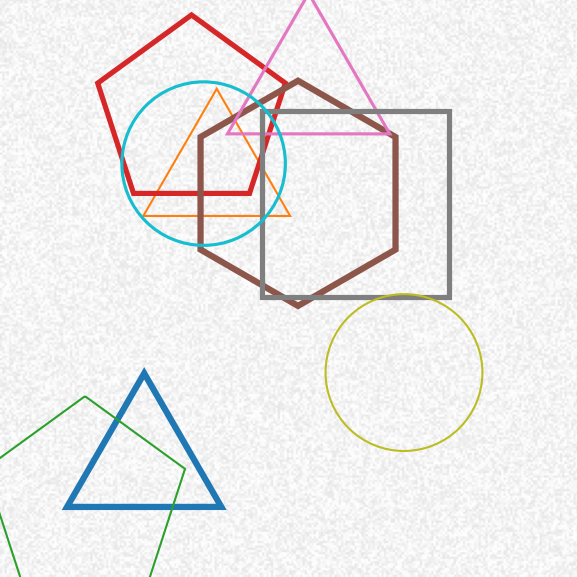[{"shape": "triangle", "thickness": 3, "radius": 0.77, "center": [0.25, 0.198]}, {"shape": "triangle", "thickness": 1, "radius": 0.73, "center": [0.375, 0.699]}, {"shape": "pentagon", "thickness": 1, "radius": 0.91, "center": [0.147, 0.131]}, {"shape": "pentagon", "thickness": 2.5, "radius": 0.85, "center": [0.332, 0.802]}, {"shape": "hexagon", "thickness": 3, "radius": 0.97, "center": [0.516, 0.664]}, {"shape": "triangle", "thickness": 1.5, "radius": 0.81, "center": [0.534, 0.848]}, {"shape": "square", "thickness": 2.5, "radius": 0.81, "center": [0.616, 0.646]}, {"shape": "circle", "thickness": 1, "radius": 0.68, "center": [0.7, 0.354]}, {"shape": "circle", "thickness": 1.5, "radius": 0.71, "center": [0.353, 0.716]}]